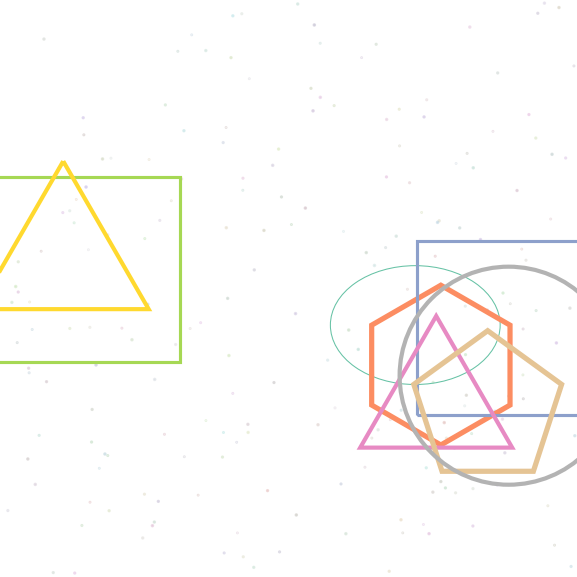[{"shape": "oval", "thickness": 0.5, "radius": 0.73, "center": [0.719, 0.436]}, {"shape": "hexagon", "thickness": 2.5, "radius": 0.69, "center": [0.763, 0.367]}, {"shape": "square", "thickness": 1.5, "radius": 0.75, "center": [0.872, 0.431]}, {"shape": "triangle", "thickness": 2, "radius": 0.76, "center": [0.755, 0.3]}, {"shape": "square", "thickness": 1.5, "radius": 0.8, "center": [0.152, 0.532]}, {"shape": "triangle", "thickness": 2, "radius": 0.85, "center": [0.109, 0.549]}, {"shape": "pentagon", "thickness": 2.5, "radius": 0.67, "center": [0.845, 0.292]}, {"shape": "circle", "thickness": 2, "radius": 0.94, "center": [0.881, 0.349]}]